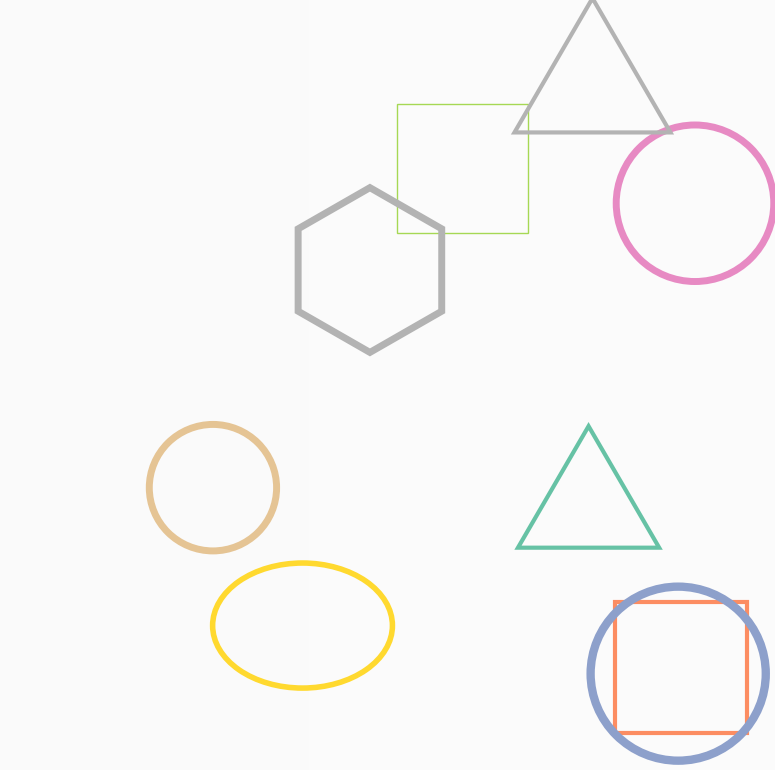[{"shape": "triangle", "thickness": 1.5, "radius": 0.53, "center": [0.759, 0.341]}, {"shape": "square", "thickness": 1.5, "radius": 0.42, "center": [0.879, 0.133]}, {"shape": "circle", "thickness": 3, "radius": 0.57, "center": [0.875, 0.125]}, {"shape": "circle", "thickness": 2.5, "radius": 0.51, "center": [0.897, 0.736]}, {"shape": "square", "thickness": 0.5, "radius": 0.42, "center": [0.597, 0.781]}, {"shape": "oval", "thickness": 2, "radius": 0.58, "center": [0.39, 0.188]}, {"shape": "circle", "thickness": 2.5, "radius": 0.41, "center": [0.275, 0.367]}, {"shape": "hexagon", "thickness": 2.5, "radius": 0.53, "center": [0.477, 0.649]}, {"shape": "triangle", "thickness": 1.5, "radius": 0.58, "center": [0.764, 0.886]}]